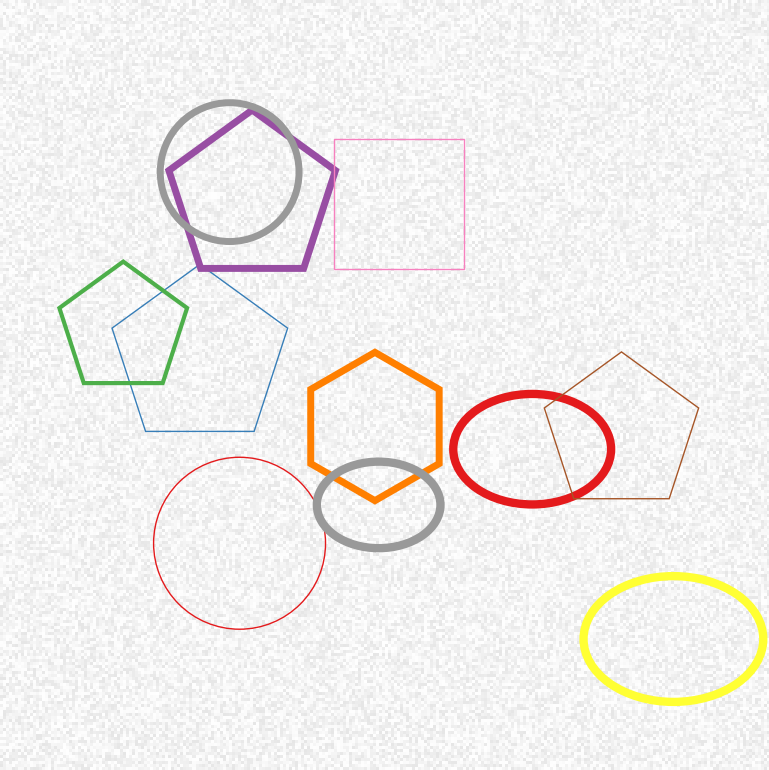[{"shape": "oval", "thickness": 3, "radius": 0.51, "center": [0.691, 0.417]}, {"shape": "circle", "thickness": 0.5, "radius": 0.56, "center": [0.311, 0.295]}, {"shape": "pentagon", "thickness": 0.5, "radius": 0.6, "center": [0.26, 0.537]}, {"shape": "pentagon", "thickness": 1.5, "radius": 0.44, "center": [0.16, 0.573]}, {"shape": "pentagon", "thickness": 2.5, "radius": 0.57, "center": [0.327, 0.743]}, {"shape": "hexagon", "thickness": 2.5, "radius": 0.48, "center": [0.487, 0.446]}, {"shape": "oval", "thickness": 3, "radius": 0.58, "center": [0.875, 0.17]}, {"shape": "pentagon", "thickness": 0.5, "radius": 0.53, "center": [0.807, 0.438]}, {"shape": "square", "thickness": 0.5, "radius": 0.42, "center": [0.518, 0.735]}, {"shape": "circle", "thickness": 2.5, "radius": 0.45, "center": [0.298, 0.776]}, {"shape": "oval", "thickness": 3, "radius": 0.4, "center": [0.492, 0.344]}]